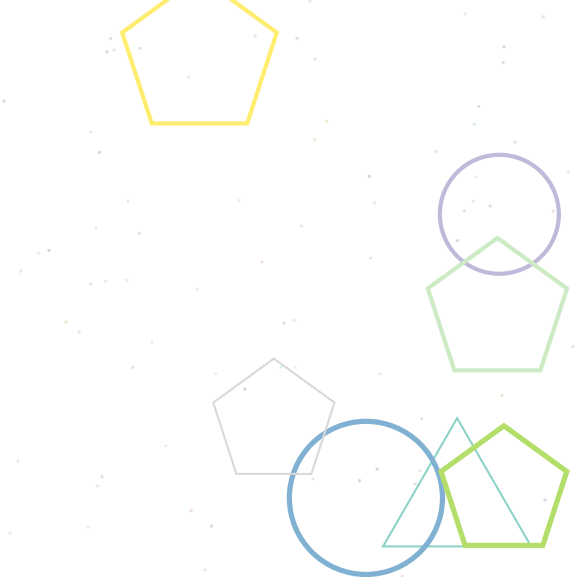[{"shape": "triangle", "thickness": 1, "radius": 0.74, "center": [0.791, 0.127]}, {"shape": "circle", "thickness": 2, "radius": 0.52, "center": [0.865, 0.628]}, {"shape": "circle", "thickness": 2.5, "radius": 0.66, "center": [0.634, 0.137]}, {"shape": "pentagon", "thickness": 2.5, "radius": 0.57, "center": [0.873, 0.147]}, {"shape": "pentagon", "thickness": 1, "radius": 0.55, "center": [0.474, 0.268]}, {"shape": "pentagon", "thickness": 2, "radius": 0.63, "center": [0.861, 0.46]}, {"shape": "pentagon", "thickness": 2, "radius": 0.7, "center": [0.345, 0.899]}]